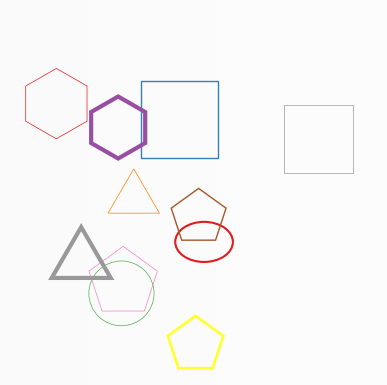[{"shape": "hexagon", "thickness": 0.5, "radius": 0.46, "center": [0.145, 0.731]}, {"shape": "oval", "thickness": 1.5, "radius": 0.37, "center": [0.527, 0.372]}, {"shape": "square", "thickness": 1, "radius": 0.5, "center": [0.463, 0.691]}, {"shape": "circle", "thickness": 0.5, "radius": 0.42, "center": [0.313, 0.238]}, {"shape": "hexagon", "thickness": 3, "radius": 0.4, "center": [0.305, 0.669]}, {"shape": "triangle", "thickness": 0.5, "radius": 0.38, "center": [0.345, 0.485]}, {"shape": "pentagon", "thickness": 2, "radius": 0.38, "center": [0.505, 0.104]}, {"shape": "pentagon", "thickness": 1, "radius": 0.37, "center": [0.513, 0.436]}, {"shape": "pentagon", "thickness": 0.5, "radius": 0.46, "center": [0.318, 0.267]}, {"shape": "triangle", "thickness": 3, "radius": 0.44, "center": [0.21, 0.322]}, {"shape": "square", "thickness": 0.5, "radius": 0.44, "center": [0.821, 0.639]}]